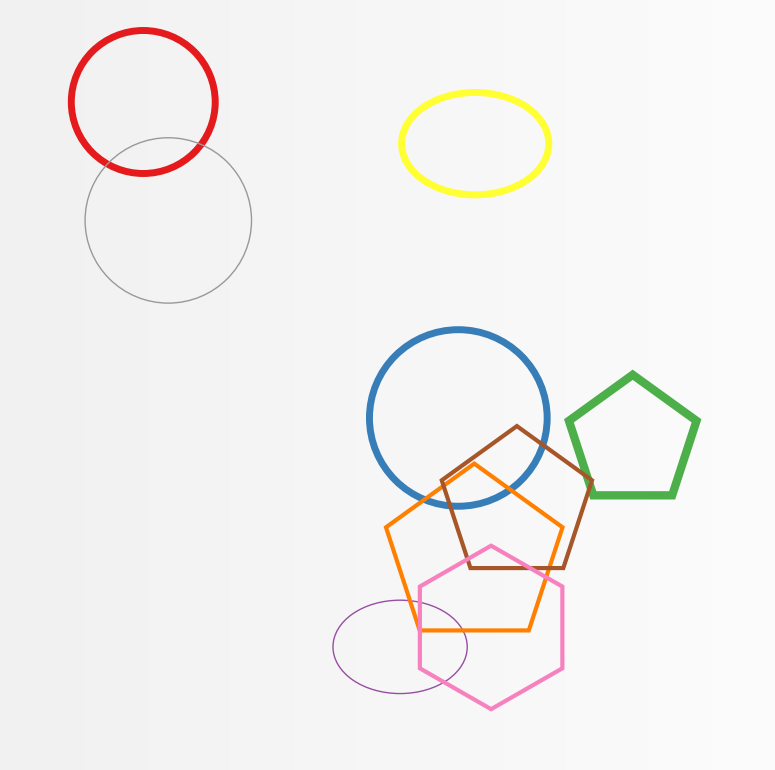[{"shape": "circle", "thickness": 2.5, "radius": 0.46, "center": [0.185, 0.868]}, {"shape": "circle", "thickness": 2.5, "radius": 0.57, "center": [0.591, 0.457]}, {"shape": "pentagon", "thickness": 3, "radius": 0.43, "center": [0.816, 0.427]}, {"shape": "oval", "thickness": 0.5, "radius": 0.43, "center": [0.516, 0.16]}, {"shape": "pentagon", "thickness": 1.5, "radius": 0.6, "center": [0.612, 0.278]}, {"shape": "oval", "thickness": 2.5, "radius": 0.47, "center": [0.613, 0.813]}, {"shape": "pentagon", "thickness": 1.5, "radius": 0.51, "center": [0.667, 0.345]}, {"shape": "hexagon", "thickness": 1.5, "radius": 0.53, "center": [0.634, 0.185]}, {"shape": "circle", "thickness": 0.5, "radius": 0.54, "center": [0.217, 0.714]}]